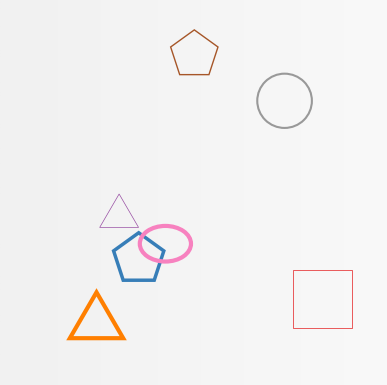[{"shape": "square", "thickness": 0.5, "radius": 0.38, "center": [0.832, 0.223]}, {"shape": "pentagon", "thickness": 2.5, "radius": 0.34, "center": [0.358, 0.327]}, {"shape": "triangle", "thickness": 0.5, "radius": 0.29, "center": [0.307, 0.438]}, {"shape": "triangle", "thickness": 3, "radius": 0.4, "center": [0.249, 0.161]}, {"shape": "pentagon", "thickness": 1, "radius": 0.32, "center": [0.501, 0.858]}, {"shape": "oval", "thickness": 3, "radius": 0.33, "center": [0.427, 0.367]}, {"shape": "circle", "thickness": 1.5, "radius": 0.35, "center": [0.734, 0.738]}]